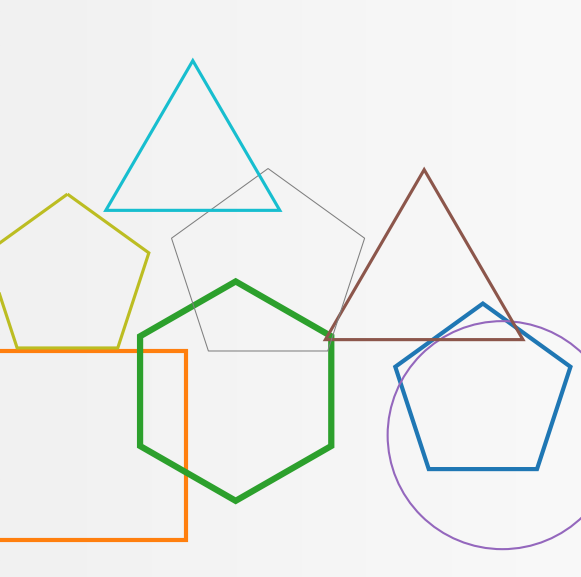[{"shape": "pentagon", "thickness": 2, "radius": 0.79, "center": [0.831, 0.315]}, {"shape": "square", "thickness": 2, "radius": 0.82, "center": [0.157, 0.228]}, {"shape": "hexagon", "thickness": 3, "radius": 0.95, "center": [0.405, 0.322]}, {"shape": "circle", "thickness": 1, "radius": 0.99, "center": [0.864, 0.246]}, {"shape": "triangle", "thickness": 1.5, "radius": 0.98, "center": [0.73, 0.509]}, {"shape": "pentagon", "thickness": 0.5, "radius": 0.87, "center": [0.461, 0.533]}, {"shape": "pentagon", "thickness": 1.5, "radius": 0.74, "center": [0.116, 0.516]}, {"shape": "triangle", "thickness": 1.5, "radius": 0.86, "center": [0.332, 0.721]}]